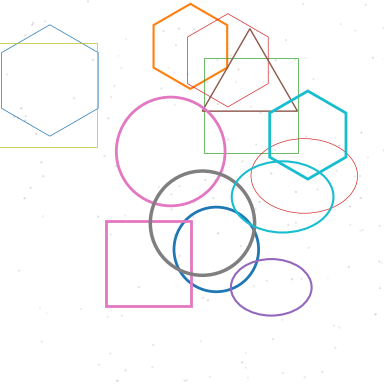[{"shape": "hexagon", "thickness": 0.5, "radius": 0.72, "center": [0.13, 0.791]}, {"shape": "circle", "thickness": 2, "radius": 0.55, "center": [0.562, 0.352]}, {"shape": "hexagon", "thickness": 1.5, "radius": 0.55, "center": [0.494, 0.88]}, {"shape": "square", "thickness": 0.5, "radius": 0.62, "center": [0.652, 0.726]}, {"shape": "hexagon", "thickness": 0.5, "radius": 0.61, "center": [0.592, 0.843]}, {"shape": "oval", "thickness": 0.5, "radius": 0.69, "center": [0.79, 0.543]}, {"shape": "oval", "thickness": 1.5, "radius": 0.52, "center": [0.705, 0.254]}, {"shape": "triangle", "thickness": 1, "radius": 0.71, "center": [0.649, 0.783]}, {"shape": "square", "thickness": 2, "radius": 0.55, "center": [0.385, 0.316]}, {"shape": "circle", "thickness": 2, "radius": 0.71, "center": [0.443, 0.607]}, {"shape": "circle", "thickness": 2.5, "radius": 0.68, "center": [0.526, 0.42]}, {"shape": "square", "thickness": 0.5, "radius": 0.68, "center": [0.117, 0.754]}, {"shape": "oval", "thickness": 1.5, "radius": 0.66, "center": [0.734, 0.489]}, {"shape": "hexagon", "thickness": 2, "radius": 0.57, "center": [0.8, 0.649]}]